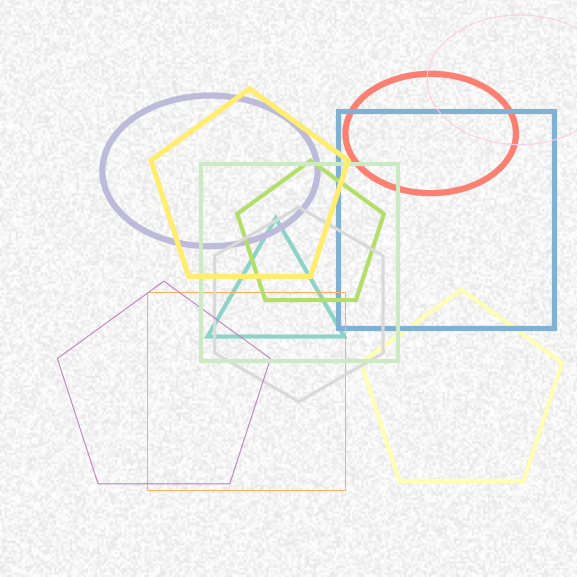[{"shape": "triangle", "thickness": 2, "radius": 0.68, "center": [0.478, 0.485]}, {"shape": "pentagon", "thickness": 2, "radius": 0.92, "center": [0.799, 0.315]}, {"shape": "oval", "thickness": 3, "radius": 0.93, "center": [0.364, 0.703]}, {"shape": "oval", "thickness": 3, "radius": 0.74, "center": [0.746, 0.768]}, {"shape": "square", "thickness": 2.5, "radius": 0.94, "center": [0.773, 0.619]}, {"shape": "square", "thickness": 0.5, "radius": 0.86, "center": [0.425, 0.322]}, {"shape": "pentagon", "thickness": 2, "radius": 0.67, "center": [0.538, 0.588]}, {"shape": "oval", "thickness": 0.5, "radius": 0.8, "center": [0.9, 0.861]}, {"shape": "hexagon", "thickness": 1.5, "radius": 0.84, "center": [0.517, 0.472]}, {"shape": "pentagon", "thickness": 0.5, "radius": 0.97, "center": [0.284, 0.318]}, {"shape": "square", "thickness": 2, "radius": 0.85, "center": [0.518, 0.545]}, {"shape": "pentagon", "thickness": 2.5, "radius": 0.9, "center": [0.432, 0.666]}]